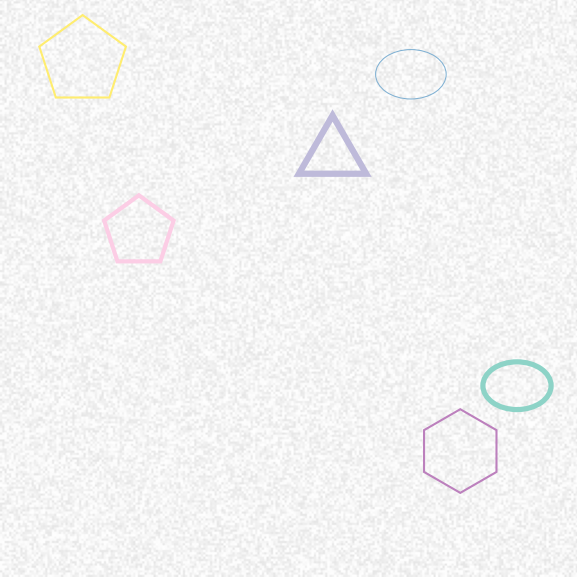[{"shape": "oval", "thickness": 2.5, "radius": 0.3, "center": [0.895, 0.331]}, {"shape": "triangle", "thickness": 3, "radius": 0.34, "center": [0.576, 0.732]}, {"shape": "oval", "thickness": 0.5, "radius": 0.31, "center": [0.711, 0.871]}, {"shape": "pentagon", "thickness": 2, "radius": 0.32, "center": [0.241, 0.598]}, {"shape": "hexagon", "thickness": 1, "radius": 0.36, "center": [0.797, 0.218]}, {"shape": "pentagon", "thickness": 1, "radius": 0.39, "center": [0.143, 0.894]}]